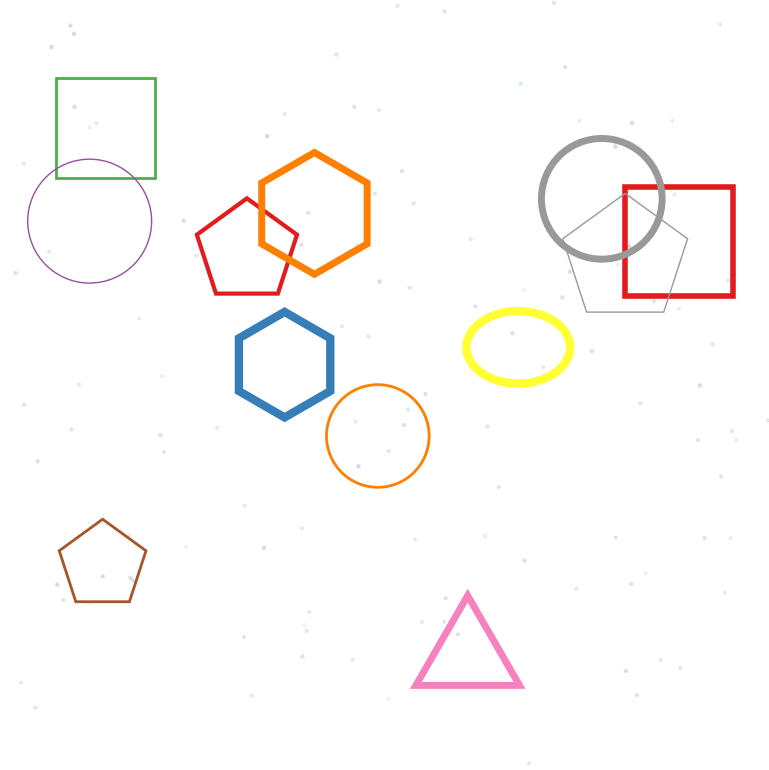[{"shape": "pentagon", "thickness": 1.5, "radius": 0.34, "center": [0.321, 0.674]}, {"shape": "square", "thickness": 2, "radius": 0.35, "center": [0.882, 0.687]}, {"shape": "hexagon", "thickness": 3, "radius": 0.34, "center": [0.37, 0.526]}, {"shape": "square", "thickness": 1, "radius": 0.32, "center": [0.137, 0.834]}, {"shape": "circle", "thickness": 0.5, "radius": 0.4, "center": [0.116, 0.713]}, {"shape": "circle", "thickness": 1, "radius": 0.33, "center": [0.491, 0.434]}, {"shape": "hexagon", "thickness": 2.5, "radius": 0.4, "center": [0.408, 0.723]}, {"shape": "oval", "thickness": 3, "radius": 0.34, "center": [0.673, 0.549]}, {"shape": "pentagon", "thickness": 1, "radius": 0.3, "center": [0.133, 0.266]}, {"shape": "triangle", "thickness": 2.5, "radius": 0.39, "center": [0.607, 0.149]}, {"shape": "pentagon", "thickness": 0.5, "radius": 0.43, "center": [0.812, 0.664]}, {"shape": "circle", "thickness": 2.5, "radius": 0.39, "center": [0.782, 0.742]}]